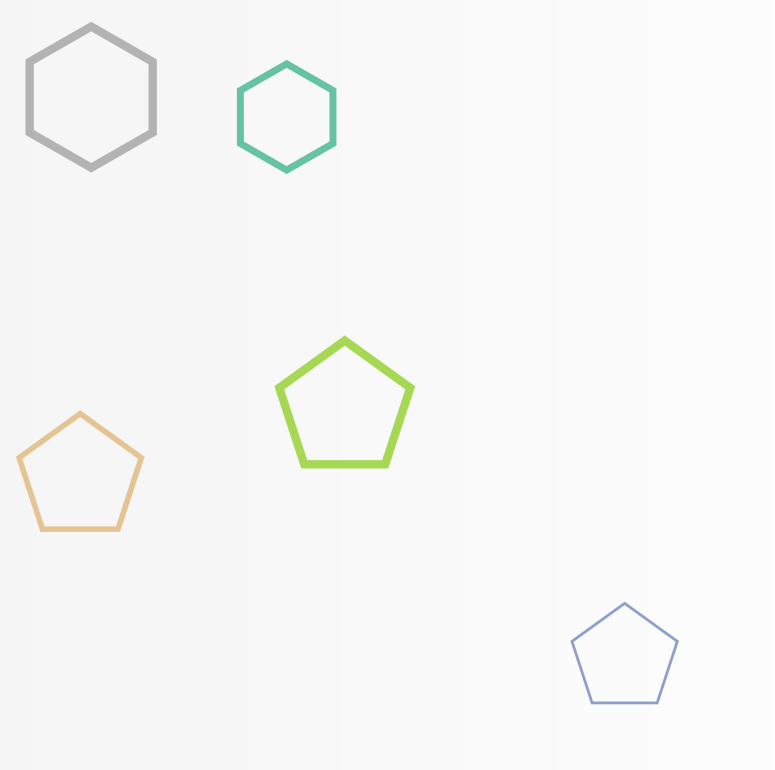[{"shape": "hexagon", "thickness": 2.5, "radius": 0.34, "center": [0.37, 0.848]}, {"shape": "pentagon", "thickness": 1, "radius": 0.36, "center": [0.806, 0.145]}, {"shape": "pentagon", "thickness": 3, "radius": 0.44, "center": [0.445, 0.469]}, {"shape": "pentagon", "thickness": 2, "radius": 0.41, "center": [0.104, 0.38]}, {"shape": "hexagon", "thickness": 3, "radius": 0.46, "center": [0.118, 0.874]}]